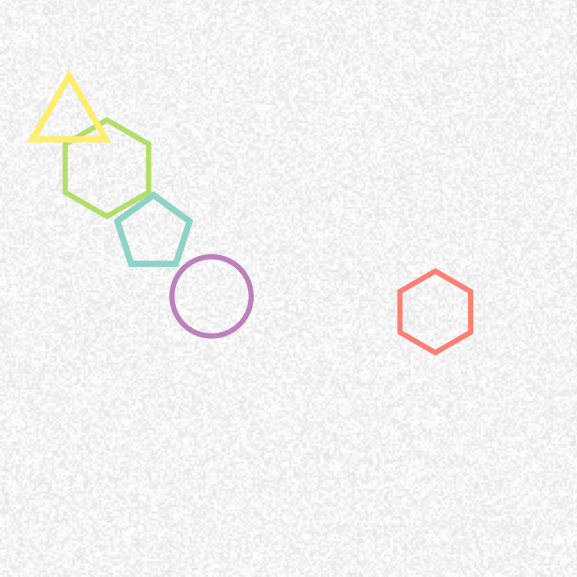[{"shape": "pentagon", "thickness": 3, "radius": 0.33, "center": [0.266, 0.596]}, {"shape": "hexagon", "thickness": 2.5, "radius": 0.35, "center": [0.754, 0.459]}, {"shape": "hexagon", "thickness": 2.5, "radius": 0.42, "center": [0.185, 0.708]}, {"shape": "circle", "thickness": 2.5, "radius": 0.34, "center": [0.366, 0.486]}, {"shape": "triangle", "thickness": 3, "radius": 0.37, "center": [0.12, 0.795]}]